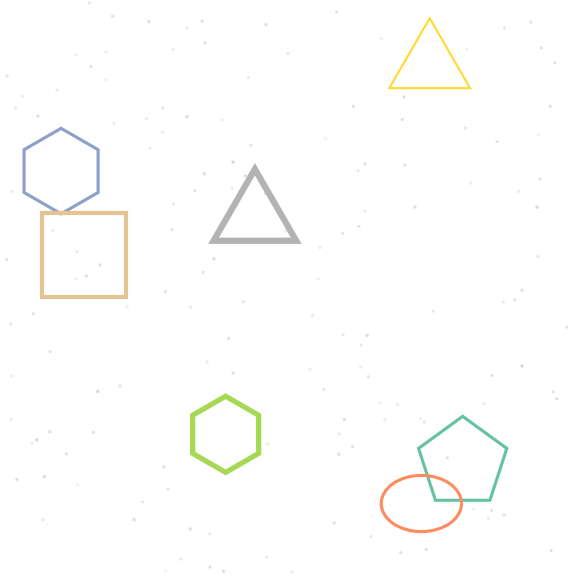[{"shape": "pentagon", "thickness": 1.5, "radius": 0.4, "center": [0.801, 0.198]}, {"shape": "oval", "thickness": 1.5, "radius": 0.35, "center": [0.73, 0.127]}, {"shape": "hexagon", "thickness": 1.5, "radius": 0.37, "center": [0.106, 0.703]}, {"shape": "hexagon", "thickness": 2.5, "radius": 0.33, "center": [0.391, 0.247]}, {"shape": "triangle", "thickness": 1, "radius": 0.4, "center": [0.744, 0.887]}, {"shape": "square", "thickness": 2, "radius": 0.36, "center": [0.146, 0.558]}, {"shape": "triangle", "thickness": 3, "radius": 0.41, "center": [0.441, 0.624]}]